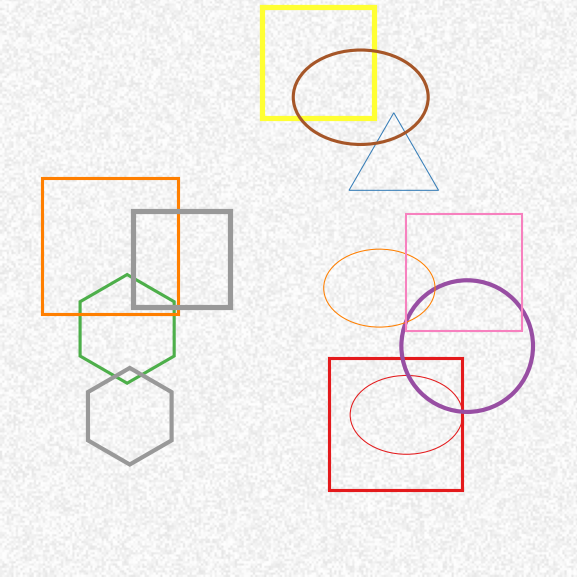[{"shape": "square", "thickness": 1.5, "radius": 0.57, "center": [0.684, 0.265]}, {"shape": "oval", "thickness": 0.5, "radius": 0.49, "center": [0.704, 0.281]}, {"shape": "triangle", "thickness": 0.5, "radius": 0.45, "center": [0.682, 0.714]}, {"shape": "hexagon", "thickness": 1.5, "radius": 0.47, "center": [0.22, 0.43]}, {"shape": "circle", "thickness": 2, "radius": 0.57, "center": [0.809, 0.4]}, {"shape": "oval", "thickness": 0.5, "radius": 0.48, "center": [0.657, 0.5]}, {"shape": "square", "thickness": 1.5, "radius": 0.59, "center": [0.19, 0.573]}, {"shape": "square", "thickness": 2.5, "radius": 0.48, "center": [0.551, 0.891]}, {"shape": "oval", "thickness": 1.5, "radius": 0.58, "center": [0.625, 0.831]}, {"shape": "square", "thickness": 1, "radius": 0.51, "center": [0.803, 0.527]}, {"shape": "hexagon", "thickness": 2, "radius": 0.42, "center": [0.225, 0.278]}, {"shape": "square", "thickness": 2.5, "radius": 0.42, "center": [0.314, 0.551]}]